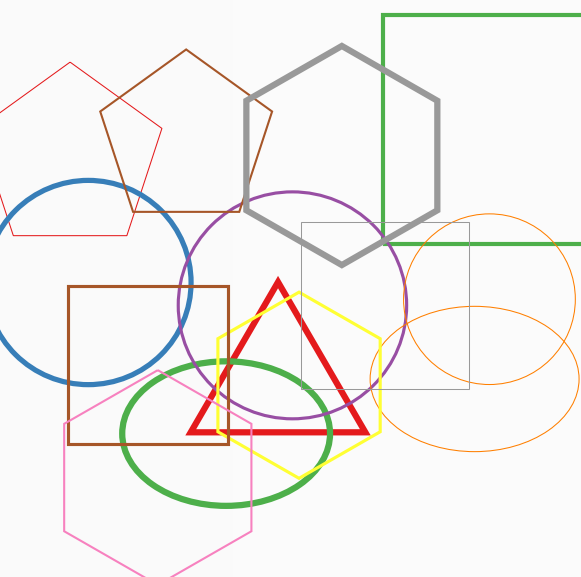[{"shape": "pentagon", "thickness": 0.5, "radius": 0.83, "center": [0.121, 0.725]}, {"shape": "triangle", "thickness": 3, "radius": 0.87, "center": [0.478, 0.337]}, {"shape": "circle", "thickness": 2.5, "radius": 0.88, "center": [0.152, 0.51]}, {"shape": "square", "thickness": 2, "radius": 0.99, "center": [0.858, 0.775]}, {"shape": "oval", "thickness": 3, "radius": 0.89, "center": [0.389, 0.248]}, {"shape": "circle", "thickness": 1.5, "radius": 0.98, "center": [0.503, 0.47]}, {"shape": "oval", "thickness": 0.5, "radius": 0.9, "center": [0.817, 0.343]}, {"shape": "circle", "thickness": 0.5, "radius": 0.74, "center": [0.842, 0.481]}, {"shape": "hexagon", "thickness": 1.5, "radius": 0.81, "center": [0.514, 0.332]}, {"shape": "square", "thickness": 1.5, "radius": 0.69, "center": [0.254, 0.367]}, {"shape": "pentagon", "thickness": 1, "radius": 0.78, "center": [0.32, 0.758]}, {"shape": "hexagon", "thickness": 1, "radius": 0.93, "center": [0.271, 0.172]}, {"shape": "square", "thickness": 0.5, "radius": 0.72, "center": [0.662, 0.471]}, {"shape": "hexagon", "thickness": 3, "radius": 0.95, "center": [0.588, 0.73]}]